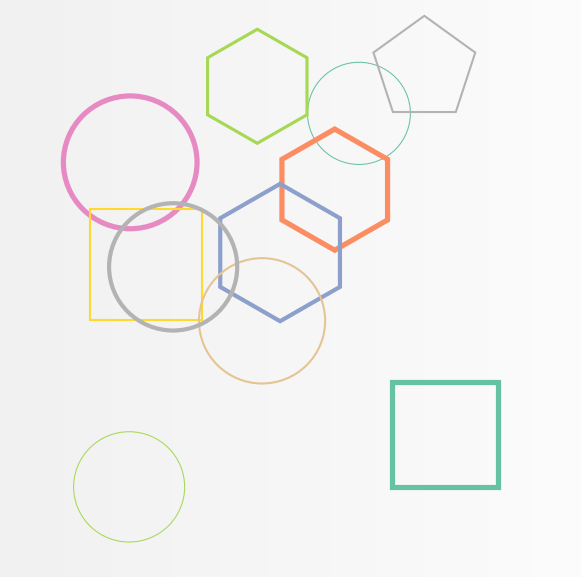[{"shape": "square", "thickness": 2.5, "radius": 0.45, "center": [0.766, 0.246]}, {"shape": "circle", "thickness": 0.5, "radius": 0.44, "center": [0.618, 0.803]}, {"shape": "hexagon", "thickness": 2.5, "radius": 0.52, "center": [0.576, 0.671]}, {"shape": "hexagon", "thickness": 2, "radius": 0.59, "center": [0.482, 0.562]}, {"shape": "circle", "thickness": 2.5, "radius": 0.57, "center": [0.224, 0.718]}, {"shape": "circle", "thickness": 0.5, "radius": 0.48, "center": [0.222, 0.156]}, {"shape": "hexagon", "thickness": 1.5, "radius": 0.49, "center": [0.443, 0.85]}, {"shape": "square", "thickness": 1, "radius": 0.48, "center": [0.251, 0.541]}, {"shape": "circle", "thickness": 1, "radius": 0.54, "center": [0.451, 0.444]}, {"shape": "pentagon", "thickness": 1, "radius": 0.46, "center": [0.73, 0.88]}, {"shape": "circle", "thickness": 2, "radius": 0.55, "center": [0.298, 0.537]}]